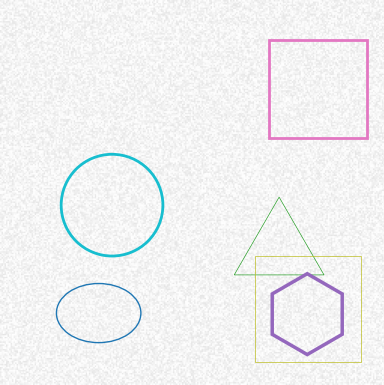[{"shape": "oval", "thickness": 1, "radius": 0.55, "center": [0.256, 0.187]}, {"shape": "triangle", "thickness": 0.5, "radius": 0.67, "center": [0.725, 0.353]}, {"shape": "hexagon", "thickness": 2.5, "radius": 0.52, "center": [0.798, 0.184]}, {"shape": "square", "thickness": 2, "radius": 0.64, "center": [0.826, 0.769]}, {"shape": "square", "thickness": 0.5, "radius": 0.69, "center": [0.8, 0.198]}, {"shape": "circle", "thickness": 2, "radius": 0.66, "center": [0.291, 0.467]}]